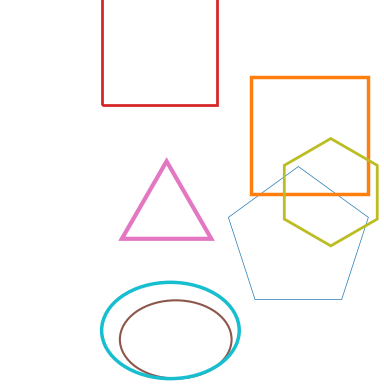[{"shape": "pentagon", "thickness": 0.5, "radius": 0.96, "center": [0.775, 0.376]}, {"shape": "square", "thickness": 2.5, "radius": 0.76, "center": [0.804, 0.648]}, {"shape": "square", "thickness": 2, "radius": 0.75, "center": [0.415, 0.877]}, {"shape": "oval", "thickness": 1.5, "radius": 0.73, "center": [0.456, 0.118]}, {"shape": "triangle", "thickness": 3, "radius": 0.67, "center": [0.433, 0.447]}, {"shape": "hexagon", "thickness": 2, "radius": 0.7, "center": [0.859, 0.501]}, {"shape": "oval", "thickness": 2.5, "radius": 0.89, "center": [0.443, 0.142]}]